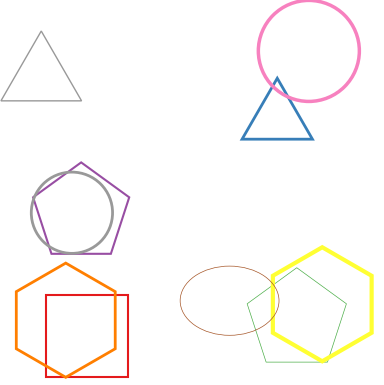[{"shape": "square", "thickness": 1.5, "radius": 0.53, "center": [0.226, 0.127]}, {"shape": "triangle", "thickness": 2, "radius": 0.53, "center": [0.72, 0.691]}, {"shape": "pentagon", "thickness": 0.5, "radius": 0.68, "center": [0.771, 0.169]}, {"shape": "pentagon", "thickness": 1.5, "radius": 0.66, "center": [0.211, 0.447]}, {"shape": "hexagon", "thickness": 2, "radius": 0.74, "center": [0.171, 0.168]}, {"shape": "hexagon", "thickness": 3, "radius": 0.74, "center": [0.837, 0.21]}, {"shape": "oval", "thickness": 0.5, "radius": 0.64, "center": [0.596, 0.219]}, {"shape": "circle", "thickness": 2.5, "radius": 0.66, "center": [0.802, 0.868]}, {"shape": "circle", "thickness": 2, "radius": 0.53, "center": [0.187, 0.447]}, {"shape": "triangle", "thickness": 1, "radius": 0.6, "center": [0.107, 0.798]}]